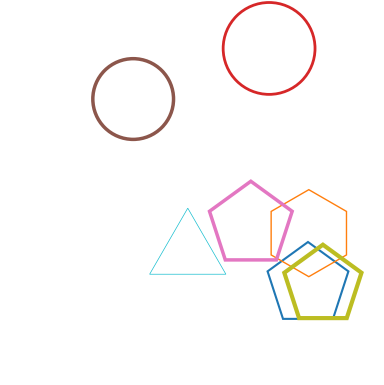[{"shape": "pentagon", "thickness": 1.5, "radius": 0.55, "center": [0.8, 0.261]}, {"shape": "hexagon", "thickness": 1, "radius": 0.56, "center": [0.802, 0.394]}, {"shape": "circle", "thickness": 2, "radius": 0.6, "center": [0.699, 0.874]}, {"shape": "circle", "thickness": 2.5, "radius": 0.52, "center": [0.346, 0.743]}, {"shape": "pentagon", "thickness": 2.5, "radius": 0.56, "center": [0.652, 0.416]}, {"shape": "pentagon", "thickness": 3, "radius": 0.53, "center": [0.839, 0.259]}, {"shape": "triangle", "thickness": 0.5, "radius": 0.57, "center": [0.488, 0.345]}]